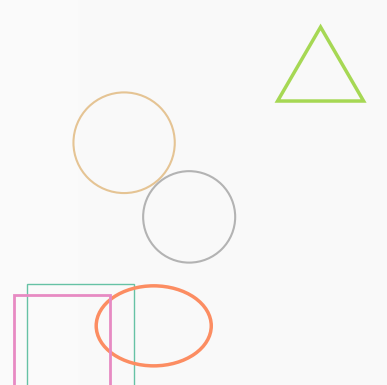[{"shape": "square", "thickness": 1, "radius": 0.69, "center": [0.207, 0.124]}, {"shape": "oval", "thickness": 2.5, "radius": 0.74, "center": [0.397, 0.154]}, {"shape": "square", "thickness": 2, "radius": 0.61, "center": [0.16, 0.11]}, {"shape": "triangle", "thickness": 2.5, "radius": 0.64, "center": [0.827, 0.802]}, {"shape": "circle", "thickness": 1.5, "radius": 0.65, "center": [0.32, 0.629]}, {"shape": "circle", "thickness": 1.5, "radius": 0.59, "center": [0.488, 0.437]}]